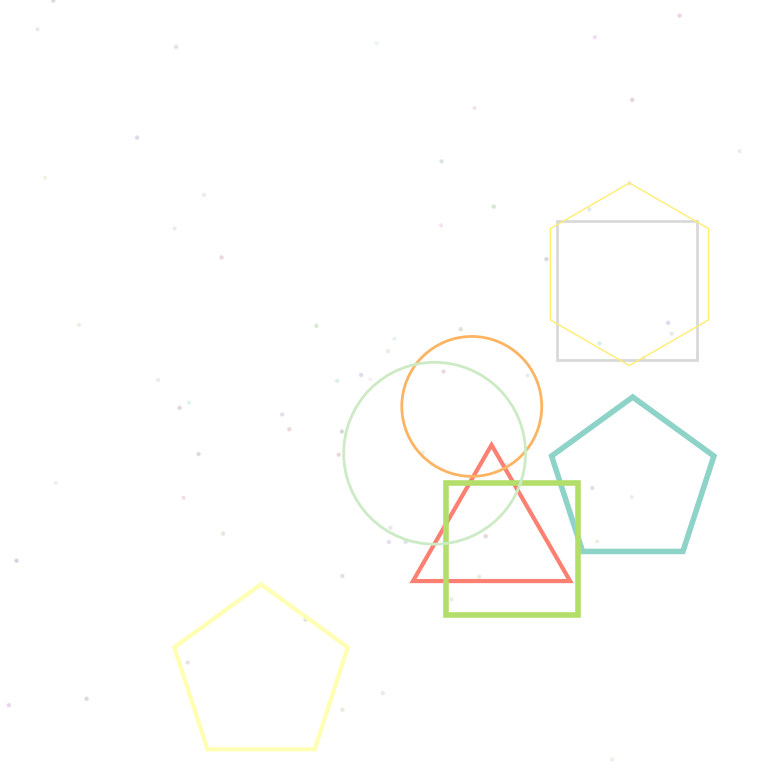[{"shape": "pentagon", "thickness": 2, "radius": 0.55, "center": [0.822, 0.374]}, {"shape": "pentagon", "thickness": 1.5, "radius": 0.59, "center": [0.339, 0.123]}, {"shape": "triangle", "thickness": 1.5, "radius": 0.59, "center": [0.638, 0.304]}, {"shape": "circle", "thickness": 1, "radius": 0.45, "center": [0.613, 0.472]}, {"shape": "square", "thickness": 2, "radius": 0.43, "center": [0.664, 0.288]}, {"shape": "square", "thickness": 1, "radius": 0.45, "center": [0.814, 0.623]}, {"shape": "circle", "thickness": 1, "radius": 0.59, "center": [0.564, 0.411]}, {"shape": "hexagon", "thickness": 0.5, "radius": 0.59, "center": [0.817, 0.644]}]